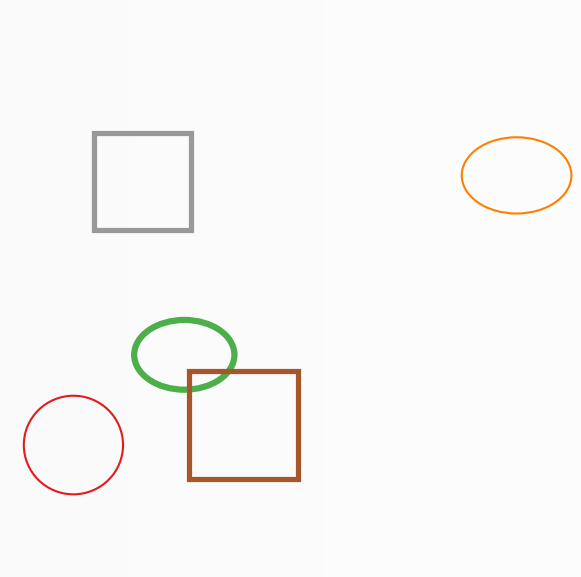[{"shape": "circle", "thickness": 1, "radius": 0.43, "center": [0.126, 0.229]}, {"shape": "oval", "thickness": 3, "radius": 0.43, "center": [0.317, 0.385]}, {"shape": "oval", "thickness": 1, "radius": 0.47, "center": [0.889, 0.695]}, {"shape": "square", "thickness": 2.5, "radius": 0.47, "center": [0.419, 0.263]}, {"shape": "square", "thickness": 2.5, "radius": 0.42, "center": [0.245, 0.685]}]